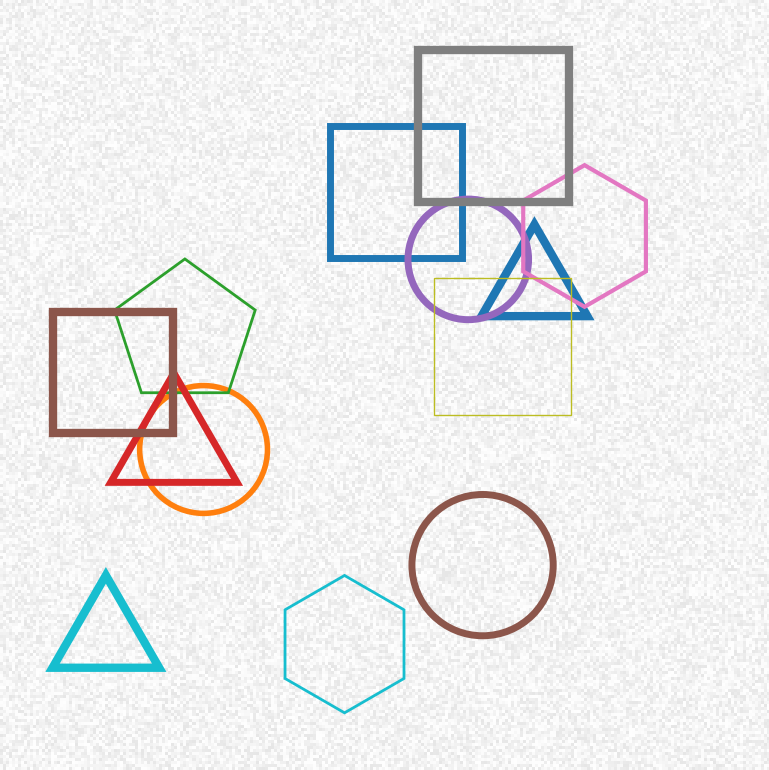[{"shape": "triangle", "thickness": 3, "radius": 0.4, "center": [0.694, 0.629]}, {"shape": "square", "thickness": 2.5, "radius": 0.43, "center": [0.515, 0.751]}, {"shape": "circle", "thickness": 2, "radius": 0.41, "center": [0.264, 0.416]}, {"shape": "pentagon", "thickness": 1, "radius": 0.48, "center": [0.24, 0.568]}, {"shape": "triangle", "thickness": 2.5, "radius": 0.47, "center": [0.226, 0.421]}, {"shape": "circle", "thickness": 2.5, "radius": 0.39, "center": [0.608, 0.663]}, {"shape": "circle", "thickness": 2.5, "radius": 0.46, "center": [0.627, 0.266]}, {"shape": "square", "thickness": 3, "radius": 0.39, "center": [0.147, 0.516]}, {"shape": "hexagon", "thickness": 1.5, "radius": 0.46, "center": [0.759, 0.694]}, {"shape": "square", "thickness": 3, "radius": 0.49, "center": [0.641, 0.836]}, {"shape": "square", "thickness": 0.5, "radius": 0.45, "center": [0.652, 0.55]}, {"shape": "hexagon", "thickness": 1, "radius": 0.45, "center": [0.447, 0.163]}, {"shape": "triangle", "thickness": 3, "radius": 0.4, "center": [0.137, 0.173]}]